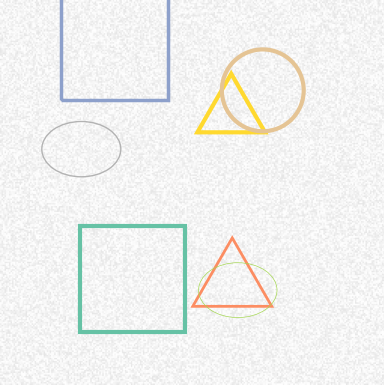[{"shape": "square", "thickness": 3, "radius": 0.68, "center": [0.344, 0.275]}, {"shape": "triangle", "thickness": 2, "radius": 0.59, "center": [0.603, 0.264]}, {"shape": "square", "thickness": 2.5, "radius": 0.69, "center": [0.297, 0.877]}, {"shape": "oval", "thickness": 0.5, "radius": 0.51, "center": [0.618, 0.246]}, {"shape": "triangle", "thickness": 3, "radius": 0.51, "center": [0.601, 0.707]}, {"shape": "circle", "thickness": 3, "radius": 0.53, "center": [0.683, 0.765]}, {"shape": "oval", "thickness": 1, "radius": 0.51, "center": [0.211, 0.613]}]